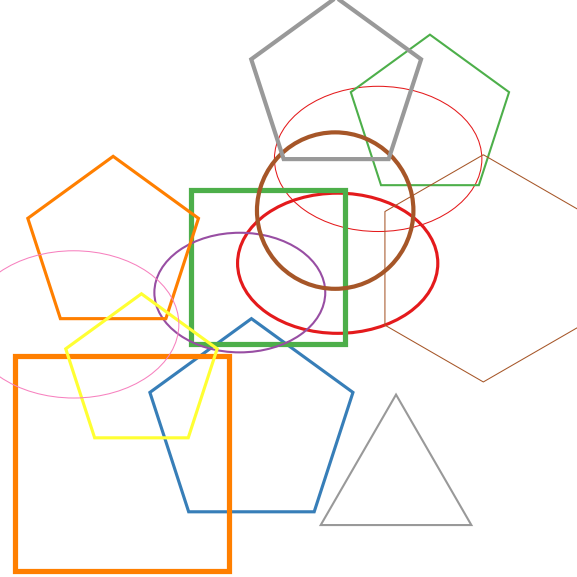[{"shape": "oval", "thickness": 0.5, "radius": 0.9, "center": [0.655, 0.724]}, {"shape": "oval", "thickness": 1.5, "radius": 0.87, "center": [0.585, 0.543]}, {"shape": "pentagon", "thickness": 1.5, "radius": 0.92, "center": [0.435, 0.262]}, {"shape": "square", "thickness": 2.5, "radius": 0.67, "center": [0.464, 0.537]}, {"shape": "pentagon", "thickness": 1, "radius": 0.72, "center": [0.744, 0.795]}, {"shape": "oval", "thickness": 1, "radius": 0.74, "center": [0.415, 0.493]}, {"shape": "pentagon", "thickness": 1.5, "radius": 0.78, "center": [0.196, 0.573]}, {"shape": "square", "thickness": 2.5, "radius": 0.93, "center": [0.211, 0.196]}, {"shape": "pentagon", "thickness": 1.5, "radius": 0.69, "center": [0.245, 0.353]}, {"shape": "hexagon", "thickness": 0.5, "radius": 0.98, "center": [0.837, 0.534]}, {"shape": "circle", "thickness": 2, "radius": 0.68, "center": [0.58, 0.634]}, {"shape": "oval", "thickness": 0.5, "radius": 0.91, "center": [0.128, 0.437]}, {"shape": "triangle", "thickness": 1, "radius": 0.75, "center": [0.686, 0.165]}, {"shape": "pentagon", "thickness": 2, "radius": 0.77, "center": [0.582, 0.849]}]